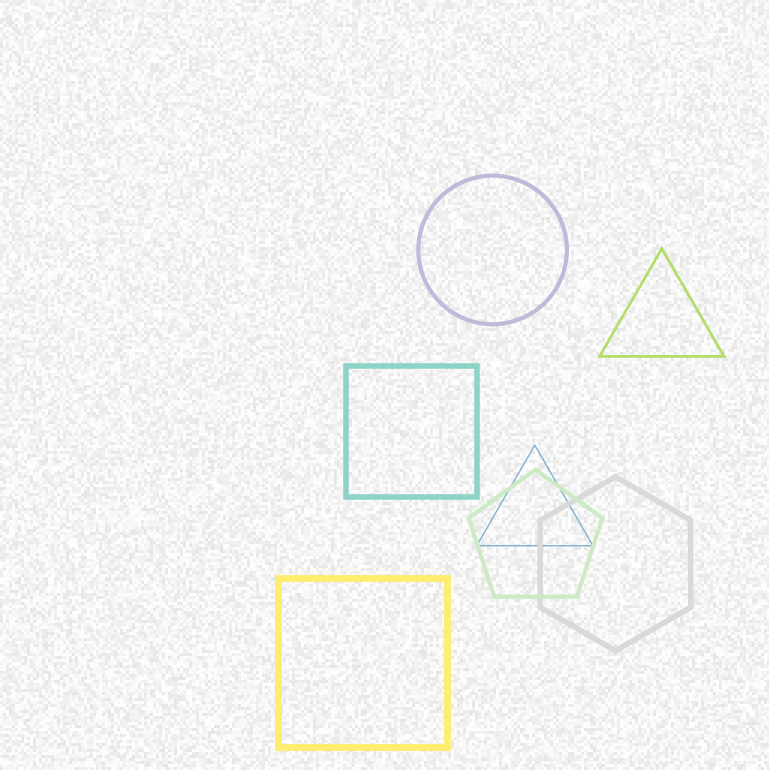[{"shape": "square", "thickness": 2, "radius": 0.43, "center": [0.534, 0.44]}, {"shape": "circle", "thickness": 1.5, "radius": 0.48, "center": [0.64, 0.675]}, {"shape": "triangle", "thickness": 0.5, "radius": 0.44, "center": [0.695, 0.335]}, {"shape": "triangle", "thickness": 1, "radius": 0.47, "center": [0.859, 0.584]}, {"shape": "hexagon", "thickness": 2, "radius": 0.56, "center": [0.799, 0.268]}, {"shape": "pentagon", "thickness": 1.5, "radius": 0.46, "center": [0.695, 0.299]}, {"shape": "square", "thickness": 2.5, "radius": 0.55, "center": [0.471, 0.14]}]